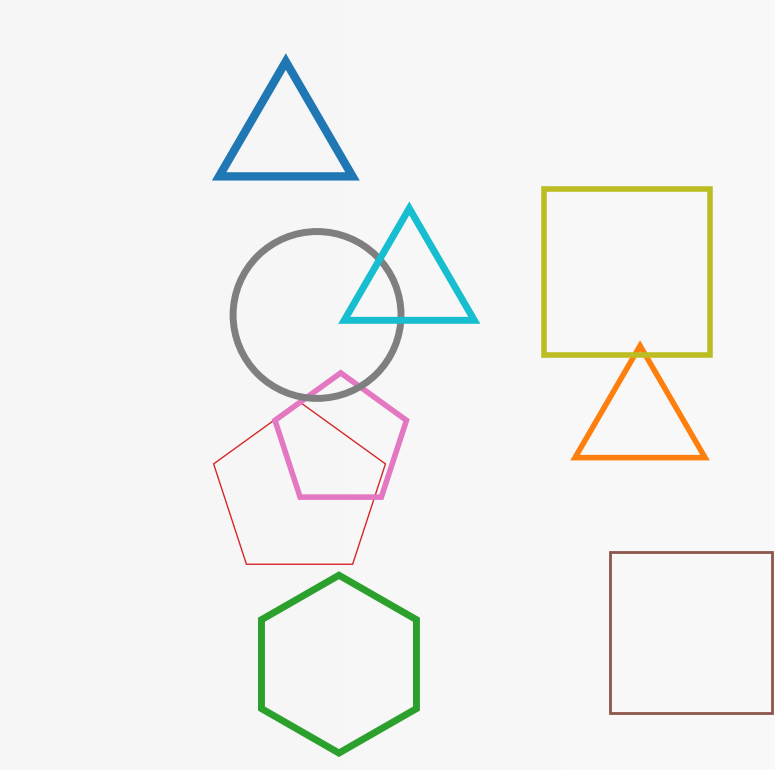[{"shape": "triangle", "thickness": 3, "radius": 0.5, "center": [0.369, 0.821]}, {"shape": "triangle", "thickness": 2, "radius": 0.48, "center": [0.826, 0.454]}, {"shape": "hexagon", "thickness": 2.5, "radius": 0.58, "center": [0.437, 0.137]}, {"shape": "pentagon", "thickness": 0.5, "radius": 0.58, "center": [0.386, 0.362]}, {"shape": "square", "thickness": 1, "radius": 0.52, "center": [0.892, 0.179]}, {"shape": "pentagon", "thickness": 2, "radius": 0.45, "center": [0.44, 0.427]}, {"shape": "circle", "thickness": 2.5, "radius": 0.54, "center": [0.409, 0.591]}, {"shape": "square", "thickness": 2, "radius": 0.54, "center": [0.809, 0.647]}, {"shape": "triangle", "thickness": 2.5, "radius": 0.48, "center": [0.528, 0.632]}]